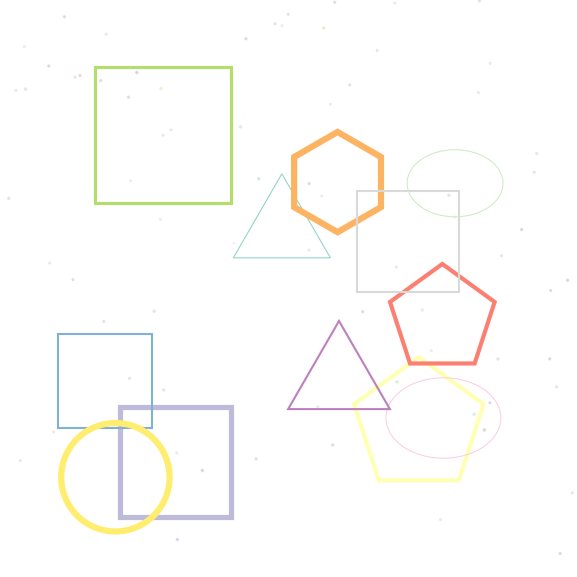[{"shape": "triangle", "thickness": 0.5, "radius": 0.49, "center": [0.488, 0.601]}, {"shape": "pentagon", "thickness": 2, "radius": 0.59, "center": [0.725, 0.263]}, {"shape": "square", "thickness": 2.5, "radius": 0.48, "center": [0.304, 0.199]}, {"shape": "pentagon", "thickness": 2, "radius": 0.48, "center": [0.766, 0.447]}, {"shape": "square", "thickness": 1, "radius": 0.41, "center": [0.182, 0.34]}, {"shape": "hexagon", "thickness": 3, "radius": 0.43, "center": [0.585, 0.684]}, {"shape": "square", "thickness": 1.5, "radius": 0.59, "center": [0.283, 0.765]}, {"shape": "oval", "thickness": 0.5, "radius": 0.5, "center": [0.768, 0.275]}, {"shape": "square", "thickness": 1, "radius": 0.44, "center": [0.707, 0.581]}, {"shape": "triangle", "thickness": 1, "radius": 0.51, "center": [0.587, 0.342]}, {"shape": "oval", "thickness": 0.5, "radius": 0.42, "center": [0.788, 0.682]}, {"shape": "circle", "thickness": 3, "radius": 0.47, "center": [0.2, 0.173]}]